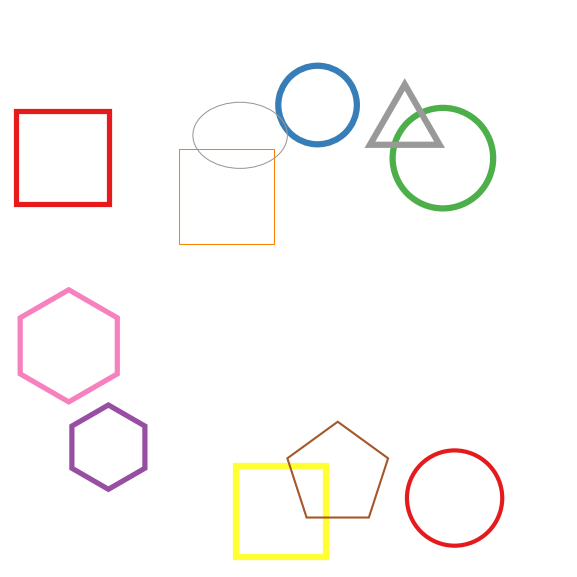[{"shape": "circle", "thickness": 2, "radius": 0.41, "center": [0.787, 0.137]}, {"shape": "square", "thickness": 2.5, "radius": 0.4, "center": [0.108, 0.727]}, {"shape": "circle", "thickness": 3, "radius": 0.34, "center": [0.55, 0.817]}, {"shape": "circle", "thickness": 3, "radius": 0.44, "center": [0.767, 0.725]}, {"shape": "hexagon", "thickness": 2.5, "radius": 0.36, "center": [0.188, 0.225]}, {"shape": "square", "thickness": 0.5, "radius": 0.41, "center": [0.392, 0.659]}, {"shape": "square", "thickness": 3, "radius": 0.39, "center": [0.487, 0.113]}, {"shape": "pentagon", "thickness": 1, "radius": 0.46, "center": [0.585, 0.177]}, {"shape": "hexagon", "thickness": 2.5, "radius": 0.49, "center": [0.119, 0.4]}, {"shape": "oval", "thickness": 0.5, "radius": 0.41, "center": [0.416, 0.765]}, {"shape": "triangle", "thickness": 3, "radius": 0.35, "center": [0.701, 0.783]}]